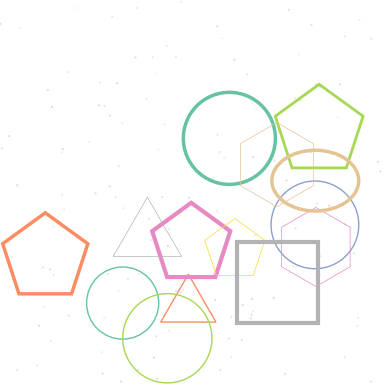[{"shape": "circle", "thickness": 2.5, "radius": 0.6, "center": [0.596, 0.641]}, {"shape": "circle", "thickness": 1, "radius": 0.47, "center": [0.319, 0.213]}, {"shape": "pentagon", "thickness": 2.5, "radius": 0.58, "center": [0.118, 0.331]}, {"shape": "triangle", "thickness": 1, "radius": 0.41, "center": [0.489, 0.205]}, {"shape": "circle", "thickness": 1, "radius": 0.57, "center": [0.818, 0.416]}, {"shape": "hexagon", "thickness": 0.5, "radius": 0.51, "center": [0.82, 0.358]}, {"shape": "pentagon", "thickness": 3, "radius": 0.53, "center": [0.497, 0.367]}, {"shape": "pentagon", "thickness": 2, "radius": 0.6, "center": [0.829, 0.661]}, {"shape": "circle", "thickness": 1, "radius": 0.58, "center": [0.435, 0.121]}, {"shape": "pentagon", "thickness": 0.5, "radius": 0.41, "center": [0.61, 0.351]}, {"shape": "hexagon", "thickness": 0.5, "radius": 0.55, "center": [0.719, 0.572]}, {"shape": "oval", "thickness": 2.5, "radius": 0.56, "center": [0.819, 0.531]}, {"shape": "triangle", "thickness": 0.5, "radius": 0.51, "center": [0.383, 0.385]}, {"shape": "square", "thickness": 3, "radius": 0.53, "center": [0.722, 0.265]}]